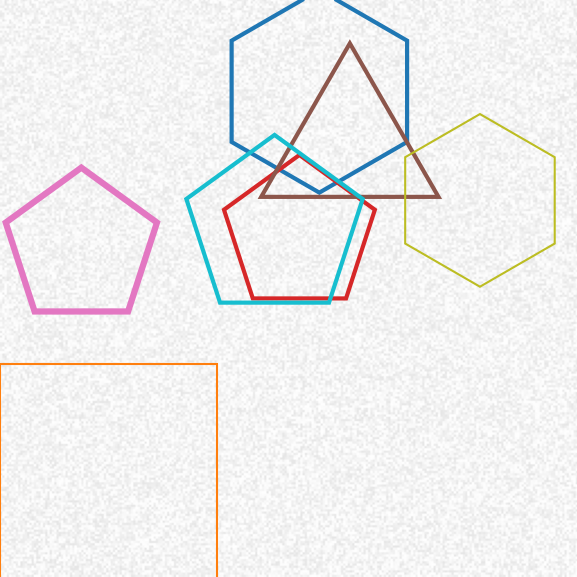[{"shape": "hexagon", "thickness": 2, "radius": 0.88, "center": [0.553, 0.841]}, {"shape": "square", "thickness": 1, "radius": 0.94, "center": [0.187, 0.182]}, {"shape": "pentagon", "thickness": 2, "radius": 0.69, "center": [0.518, 0.593]}, {"shape": "triangle", "thickness": 2, "radius": 0.89, "center": [0.606, 0.747]}, {"shape": "pentagon", "thickness": 3, "radius": 0.69, "center": [0.141, 0.571]}, {"shape": "hexagon", "thickness": 1, "radius": 0.75, "center": [0.831, 0.652]}, {"shape": "pentagon", "thickness": 2, "radius": 0.8, "center": [0.475, 0.605]}]